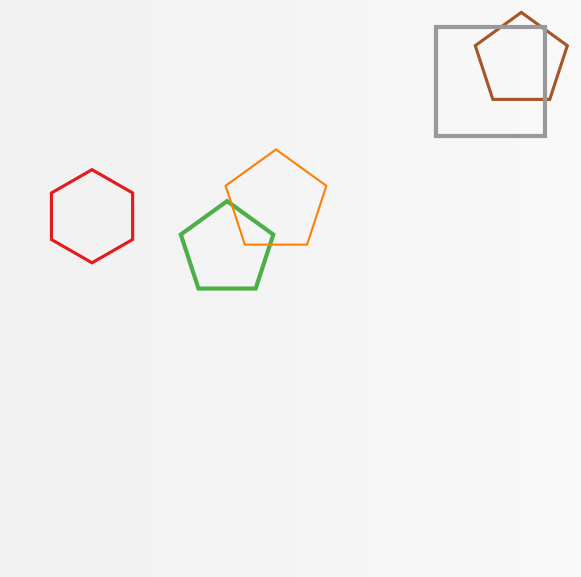[{"shape": "hexagon", "thickness": 1.5, "radius": 0.4, "center": [0.158, 0.625]}, {"shape": "pentagon", "thickness": 2, "radius": 0.42, "center": [0.391, 0.567]}, {"shape": "pentagon", "thickness": 1, "radius": 0.46, "center": [0.475, 0.649]}, {"shape": "pentagon", "thickness": 1.5, "radius": 0.42, "center": [0.897, 0.894]}, {"shape": "square", "thickness": 2, "radius": 0.47, "center": [0.843, 0.858]}]